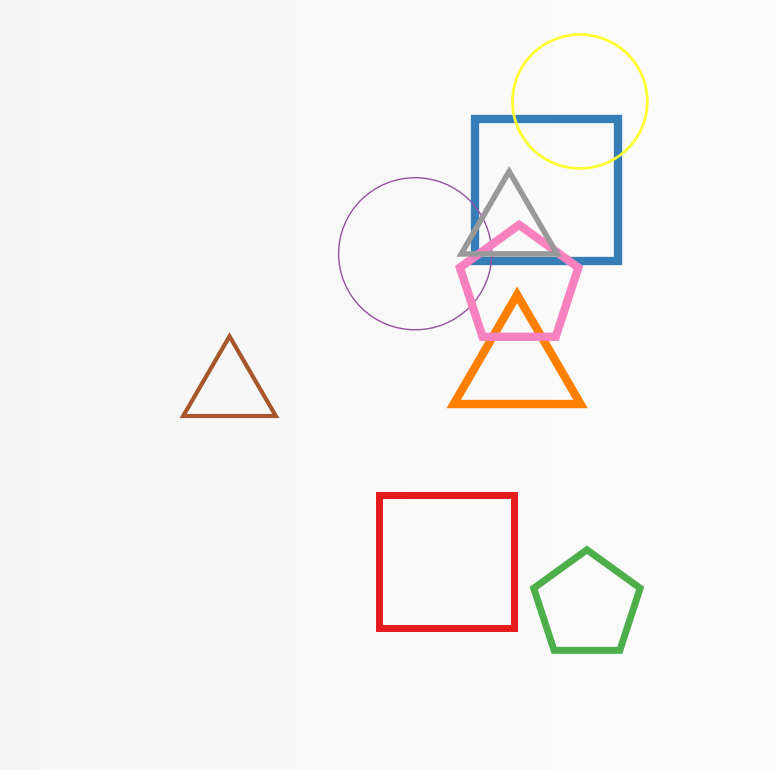[{"shape": "square", "thickness": 2.5, "radius": 0.43, "center": [0.576, 0.271]}, {"shape": "square", "thickness": 3, "radius": 0.46, "center": [0.705, 0.753]}, {"shape": "pentagon", "thickness": 2.5, "radius": 0.36, "center": [0.757, 0.214]}, {"shape": "circle", "thickness": 0.5, "radius": 0.49, "center": [0.536, 0.67]}, {"shape": "triangle", "thickness": 3, "radius": 0.47, "center": [0.667, 0.523]}, {"shape": "circle", "thickness": 1, "radius": 0.43, "center": [0.748, 0.868]}, {"shape": "triangle", "thickness": 1.5, "radius": 0.35, "center": [0.296, 0.494]}, {"shape": "pentagon", "thickness": 3, "radius": 0.4, "center": [0.67, 0.628]}, {"shape": "triangle", "thickness": 2, "radius": 0.36, "center": [0.657, 0.706]}]